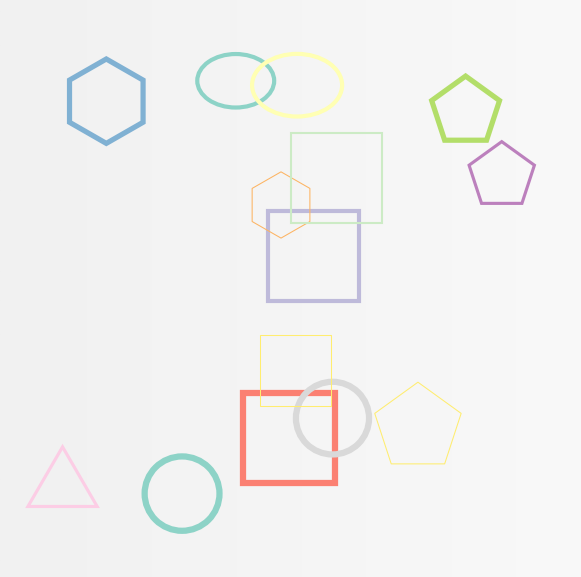[{"shape": "circle", "thickness": 3, "radius": 0.32, "center": [0.313, 0.144]}, {"shape": "oval", "thickness": 2, "radius": 0.33, "center": [0.406, 0.859]}, {"shape": "oval", "thickness": 2, "radius": 0.39, "center": [0.511, 0.852]}, {"shape": "square", "thickness": 2, "radius": 0.39, "center": [0.539, 0.557]}, {"shape": "square", "thickness": 3, "radius": 0.39, "center": [0.497, 0.241]}, {"shape": "hexagon", "thickness": 2.5, "radius": 0.37, "center": [0.183, 0.824]}, {"shape": "hexagon", "thickness": 0.5, "radius": 0.29, "center": [0.483, 0.644]}, {"shape": "pentagon", "thickness": 2.5, "radius": 0.31, "center": [0.801, 0.806]}, {"shape": "triangle", "thickness": 1.5, "radius": 0.34, "center": [0.108, 0.157]}, {"shape": "circle", "thickness": 3, "radius": 0.31, "center": [0.572, 0.275]}, {"shape": "pentagon", "thickness": 1.5, "radius": 0.3, "center": [0.863, 0.695]}, {"shape": "square", "thickness": 1, "radius": 0.39, "center": [0.579, 0.69]}, {"shape": "pentagon", "thickness": 0.5, "radius": 0.39, "center": [0.719, 0.259]}, {"shape": "square", "thickness": 0.5, "radius": 0.31, "center": [0.508, 0.358]}]